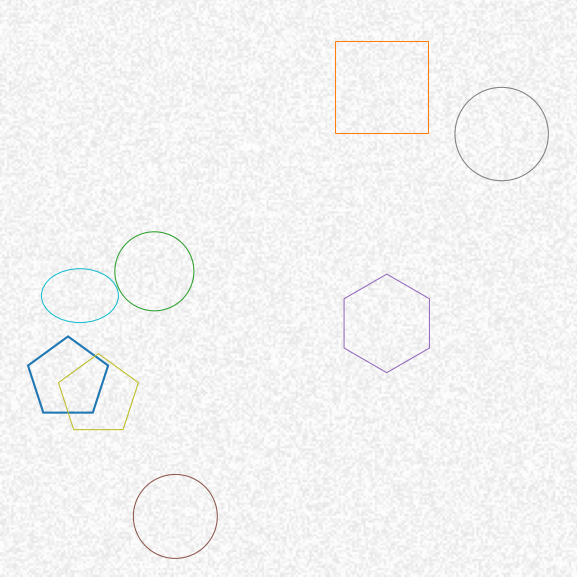[{"shape": "pentagon", "thickness": 1, "radius": 0.36, "center": [0.118, 0.344]}, {"shape": "square", "thickness": 0.5, "radius": 0.4, "center": [0.661, 0.848]}, {"shape": "circle", "thickness": 0.5, "radius": 0.34, "center": [0.267, 0.529]}, {"shape": "hexagon", "thickness": 0.5, "radius": 0.43, "center": [0.67, 0.439]}, {"shape": "circle", "thickness": 0.5, "radius": 0.36, "center": [0.304, 0.105]}, {"shape": "circle", "thickness": 0.5, "radius": 0.4, "center": [0.869, 0.767]}, {"shape": "pentagon", "thickness": 0.5, "radius": 0.36, "center": [0.17, 0.314]}, {"shape": "oval", "thickness": 0.5, "radius": 0.33, "center": [0.138, 0.487]}]